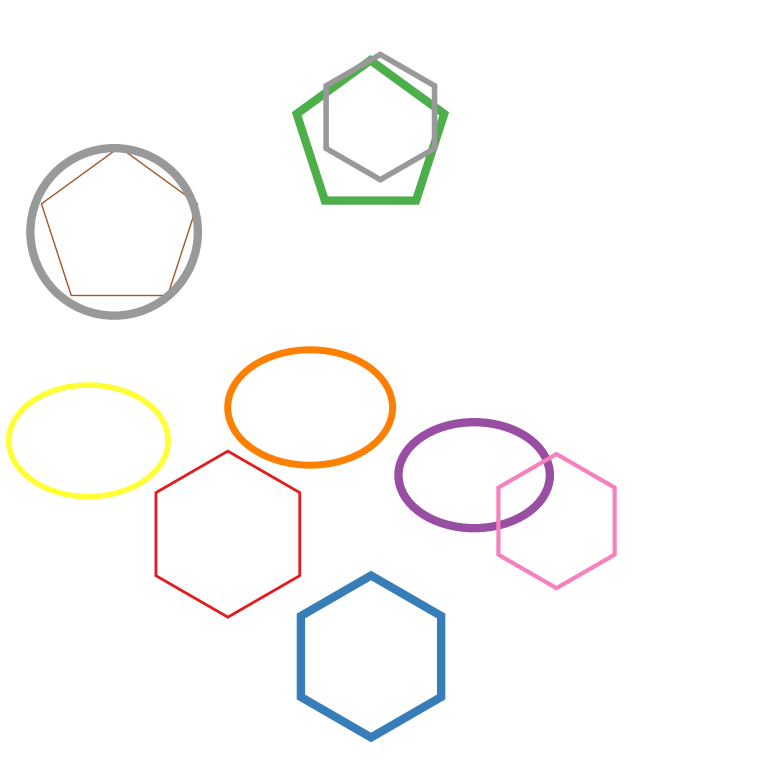[{"shape": "hexagon", "thickness": 1, "radius": 0.54, "center": [0.296, 0.306]}, {"shape": "hexagon", "thickness": 3, "radius": 0.53, "center": [0.482, 0.147]}, {"shape": "pentagon", "thickness": 3, "radius": 0.5, "center": [0.481, 0.821]}, {"shape": "oval", "thickness": 3, "radius": 0.49, "center": [0.616, 0.383]}, {"shape": "oval", "thickness": 2.5, "radius": 0.54, "center": [0.403, 0.471]}, {"shape": "oval", "thickness": 2, "radius": 0.52, "center": [0.115, 0.428]}, {"shape": "pentagon", "thickness": 0.5, "radius": 0.53, "center": [0.155, 0.702]}, {"shape": "hexagon", "thickness": 1.5, "radius": 0.44, "center": [0.723, 0.323]}, {"shape": "circle", "thickness": 3, "radius": 0.54, "center": [0.148, 0.699]}, {"shape": "hexagon", "thickness": 2, "radius": 0.41, "center": [0.494, 0.848]}]